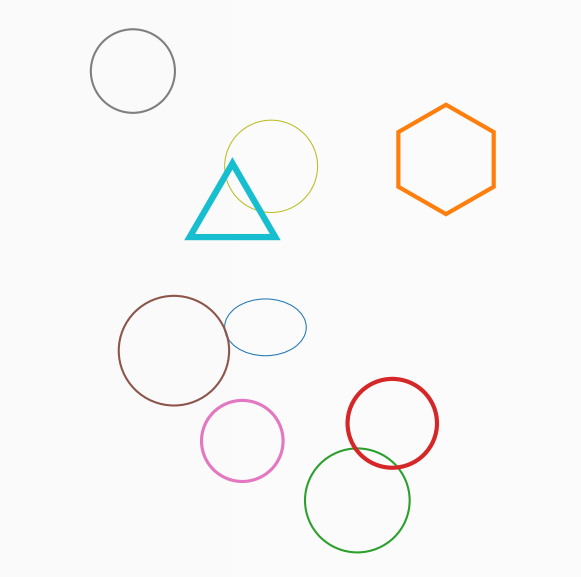[{"shape": "oval", "thickness": 0.5, "radius": 0.35, "center": [0.457, 0.432]}, {"shape": "hexagon", "thickness": 2, "radius": 0.47, "center": [0.767, 0.723]}, {"shape": "circle", "thickness": 1, "radius": 0.45, "center": [0.615, 0.133]}, {"shape": "circle", "thickness": 2, "radius": 0.38, "center": [0.675, 0.266]}, {"shape": "circle", "thickness": 1, "radius": 0.47, "center": [0.299, 0.392]}, {"shape": "circle", "thickness": 1.5, "radius": 0.35, "center": [0.417, 0.236]}, {"shape": "circle", "thickness": 1, "radius": 0.36, "center": [0.229, 0.876]}, {"shape": "circle", "thickness": 0.5, "radius": 0.4, "center": [0.466, 0.711]}, {"shape": "triangle", "thickness": 3, "radius": 0.43, "center": [0.4, 0.631]}]